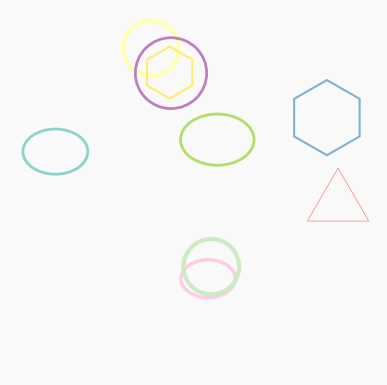[{"shape": "oval", "thickness": 2, "radius": 0.42, "center": [0.143, 0.606]}, {"shape": "circle", "thickness": 3, "radius": 0.36, "center": [0.39, 0.875]}, {"shape": "triangle", "thickness": 0.5, "radius": 0.46, "center": [0.872, 0.472]}, {"shape": "hexagon", "thickness": 1.5, "radius": 0.49, "center": [0.844, 0.694]}, {"shape": "oval", "thickness": 2, "radius": 0.47, "center": [0.561, 0.637]}, {"shape": "oval", "thickness": 2.5, "radius": 0.35, "center": [0.537, 0.276]}, {"shape": "circle", "thickness": 2, "radius": 0.46, "center": [0.441, 0.81]}, {"shape": "circle", "thickness": 3, "radius": 0.36, "center": [0.545, 0.307]}, {"shape": "hexagon", "thickness": 1.5, "radius": 0.34, "center": [0.438, 0.812]}]